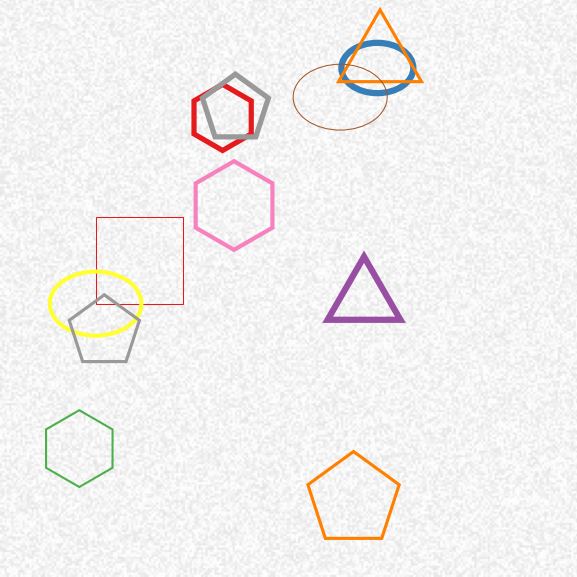[{"shape": "square", "thickness": 0.5, "radius": 0.38, "center": [0.241, 0.549]}, {"shape": "hexagon", "thickness": 2.5, "radius": 0.29, "center": [0.386, 0.796]}, {"shape": "oval", "thickness": 3, "radius": 0.31, "center": [0.653, 0.881]}, {"shape": "hexagon", "thickness": 1, "radius": 0.33, "center": [0.137, 0.222]}, {"shape": "triangle", "thickness": 3, "radius": 0.36, "center": [0.63, 0.482]}, {"shape": "triangle", "thickness": 1.5, "radius": 0.41, "center": [0.658, 0.899]}, {"shape": "pentagon", "thickness": 1.5, "radius": 0.42, "center": [0.612, 0.134]}, {"shape": "oval", "thickness": 2, "radius": 0.4, "center": [0.166, 0.473]}, {"shape": "oval", "thickness": 0.5, "radius": 0.41, "center": [0.589, 0.831]}, {"shape": "hexagon", "thickness": 2, "radius": 0.38, "center": [0.405, 0.643]}, {"shape": "pentagon", "thickness": 1.5, "radius": 0.32, "center": [0.181, 0.425]}, {"shape": "pentagon", "thickness": 2.5, "radius": 0.3, "center": [0.408, 0.811]}]